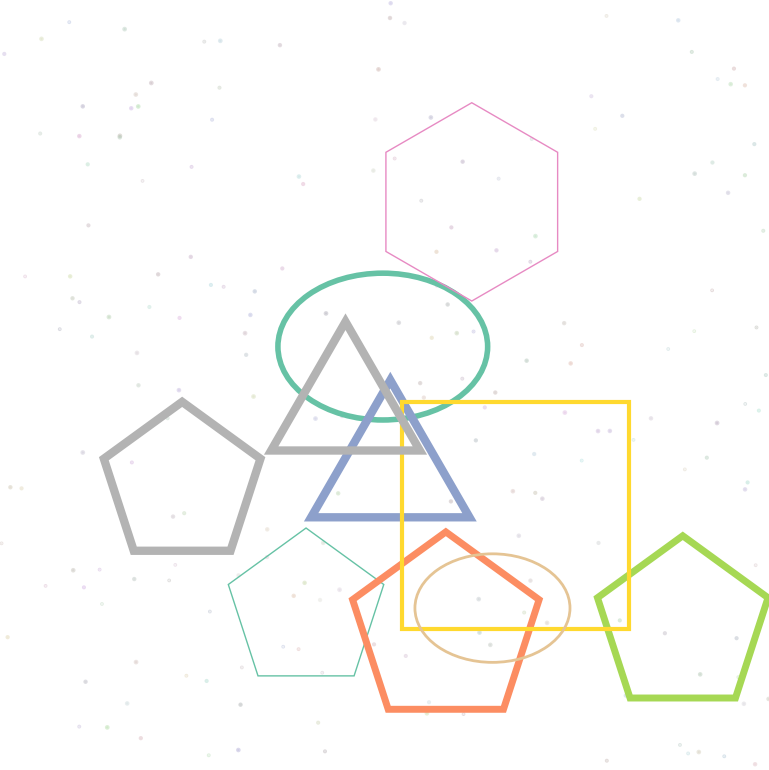[{"shape": "oval", "thickness": 2, "radius": 0.68, "center": [0.497, 0.55]}, {"shape": "pentagon", "thickness": 0.5, "radius": 0.53, "center": [0.397, 0.208]}, {"shape": "pentagon", "thickness": 2.5, "radius": 0.64, "center": [0.579, 0.182]}, {"shape": "triangle", "thickness": 3, "radius": 0.59, "center": [0.507, 0.388]}, {"shape": "hexagon", "thickness": 0.5, "radius": 0.64, "center": [0.613, 0.738]}, {"shape": "pentagon", "thickness": 2.5, "radius": 0.58, "center": [0.887, 0.188]}, {"shape": "square", "thickness": 1.5, "radius": 0.74, "center": [0.67, 0.33]}, {"shape": "oval", "thickness": 1, "radius": 0.5, "center": [0.64, 0.21]}, {"shape": "triangle", "thickness": 3, "radius": 0.56, "center": [0.449, 0.471]}, {"shape": "pentagon", "thickness": 3, "radius": 0.53, "center": [0.237, 0.371]}]